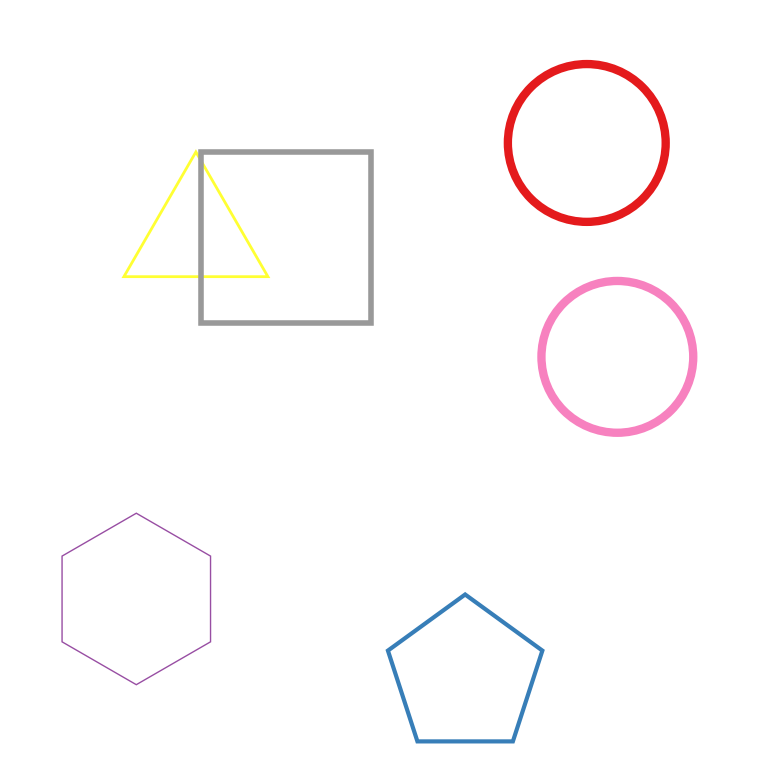[{"shape": "circle", "thickness": 3, "radius": 0.51, "center": [0.762, 0.814]}, {"shape": "pentagon", "thickness": 1.5, "radius": 0.53, "center": [0.604, 0.122]}, {"shape": "hexagon", "thickness": 0.5, "radius": 0.56, "center": [0.177, 0.222]}, {"shape": "triangle", "thickness": 1, "radius": 0.54, "center": [0.254, 0.695]}, {"shape": "circle", "thickness": 3, "radius": 0.49, "center": [0.802, 0.537]}, {"shape": "square", "thickness": 2, "radius": 0.55, "center": [0.372, 0.691]}]